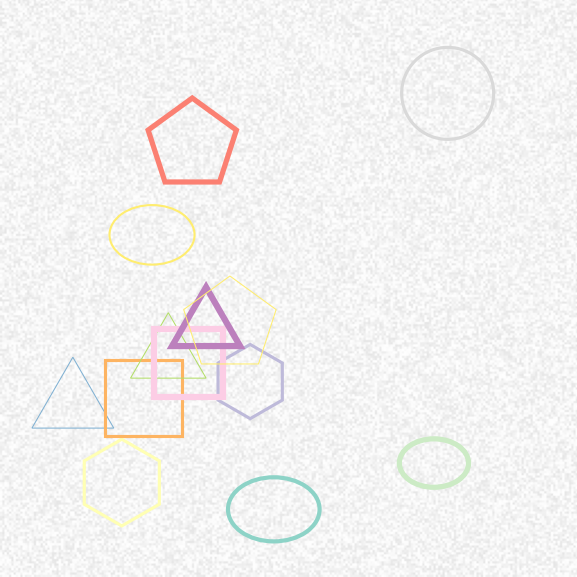[{"shape": "oval", "thickness": 2, "radius": 0.4, "center": [0.474, 0.117]}, {"shape": "hexagon", "thickness": 1.5, "radius": 0.38, "center": [0.211, 0.164]}, {"shape": "hexagon", "thickness": 1.5, "radius": 0.32, "center": [0.433, 0.338]}, {"shape": "pentagon", "thickness": 2.5, "radius": 0.4, "center": [0.333, 0.749]}, {"shape": "triangle", "thickness": 0.5, "radius": 0.41, "center": [0.126, 0.299]}, {"shape": "square", "thickness": 1.5, "radius": 0.33, "center": [0.248, 0.31]}, {"shape": "triangle", "thickness": 0.5, "radius": 0.38, "center": [0.291, 0.382]}, {"shape": "square", "thickness": 3, "radius": 0.3, "center": [0.326, 0.371]}, {"shape": "circle", "thickness": 1.5, "radius": 0.4, "center": [0.775, 0.837]}, {"shape": "triangle", "thickness": 3, "radius": 0.34, "center": [0.357, 0.434]}, {"shape": "oval", "thickness": 2.5, "radius": 0.3, "center": [0.751, 0.197]}, {"shape": "oval", "thickness": 1, "radius": 0.37, "center": [0.263, 0.592]}, {"shape": "pentagon", "thickness": 0.5, "radius": 0.42, "center": [0.398, 0.437]}]